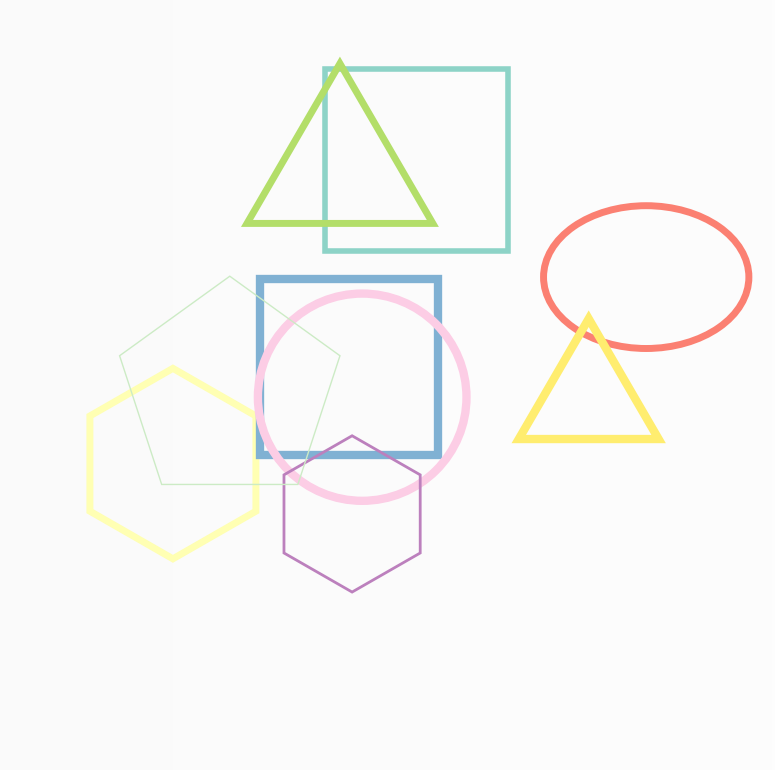[{"shape": "square", "thickness": 2, "radius": 0.59, "center": [0.538, 0.792]}, {"shape": "hexagon", "thickness": 2.5, "radius": 0.62, "center": [0.223, 0.398]}, {"shape": "oval", "thickness": 2.5, "radius": 0.66, "center": [0.834, 0.64]}, {"shape": "square", "thickness": 3, "radius": 0.57, "center": [0.45, 0.523]}, {"shape": "triangle", "thickness": 2.5, "radius": 0.69, "center": [0.439, 0.779]}, {"shape": "circle", "thickness": 3, "radius": 0.67, "center": [0.467, 0.484]}, {"shape": "hexagon", "thickness": 1, "radius": 0.51, "center": [0.454, 0.333]}, {"shape": "pentagon", "thickness": 0.5, "radius": 0.75, "center": [0.296, 0.492]}, {"shape": "triangle", "thickness": 3, "radius": 0.52, "center": [0.76, 0.482]}]